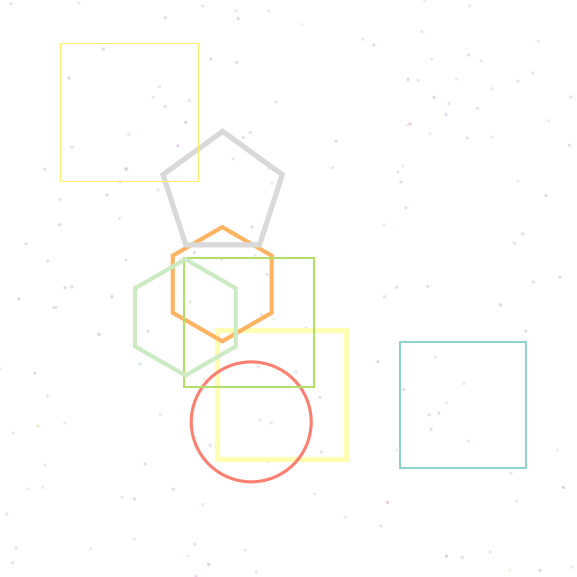[{"shape": "square", "thickness": 1, "radius": 0.55, "center": [0.802, 0.297]}, {"shape": "square", "thickness": 2.5, "radius": 0.56, "center": [0.488, 0.317]}, {"shape": "circle", "thickness": 1.5, "radius": 0.52, "center": [0.435, 0.269]}, {"shape": "hexagon", "thickness": 2, "radius": 0.49, "center": [0.385, 0.507]}, {"shape": "square", "thickness": 1, "radius": 0.56, "center": [0.431, 0.441]}, {"shape": "pentagon", "thickness": 2.5, "radius": 0.54, "center": [0.386, 0.663]}, {"shape": "hexagon", "thickness": 2, "radius": 0.5, "center": [0.321, 0.45]}, {"shape": "square", "thickness": 0.5, "radius": 0.6, "center": [0.223, 0.805]}]